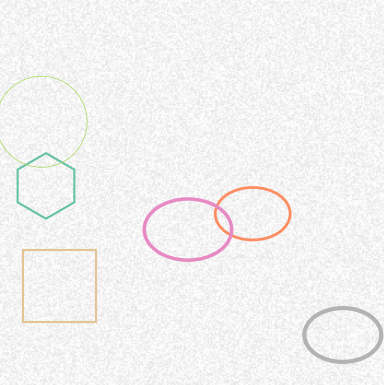[{"shape": "hexagon", "thickness": 1.5, "radius": 0.43, "center": [0.119, 0.517]}, {"shape": "oval", "thickness": 2, "radius": 0.49, "center": [0.656, 0.445]}, {"shape": "oval", "thickness": 2.5, "radius": 0.57, "center": [0.488, 0.404]}, {"shape": "circle", "thickness": 0.5, "radius": 0.59, "center": [0.108, 0.684]}, {"shape": "square", "thickness": 1.5, "radius": 0.47, "center": [0.154, 0.258]}, {"shape": "oval", "thickness": 3, "radius": 0.5, "center": [0.89, 0.13]}]